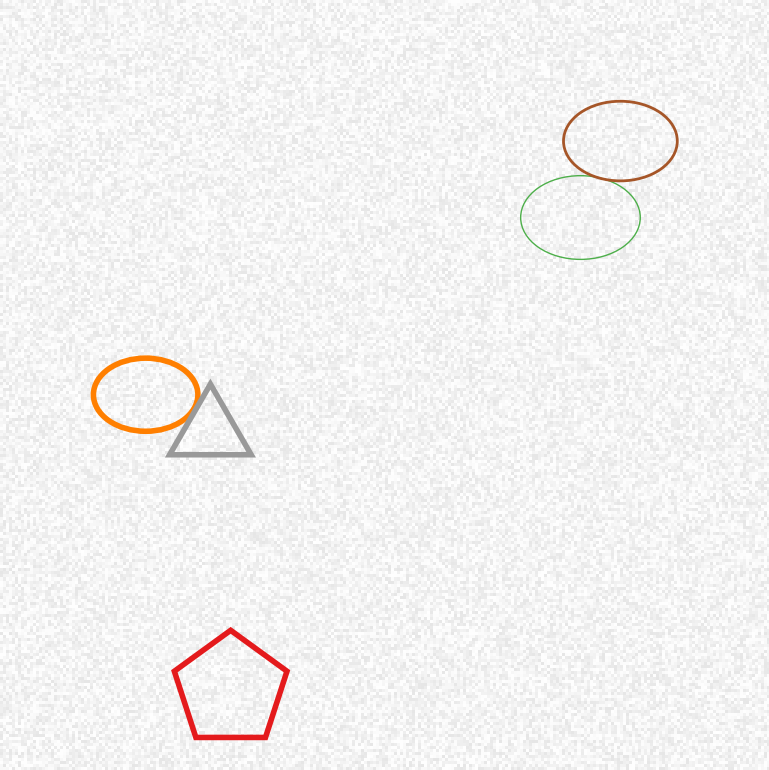[{"shape": "pentagon", "thickness": 2, "radius": 0.38, "center": [0.3, 0.105]}, {"shape": "oval", "thickness": 0.5, "radius": 0.39, "center": [0.754, 0.717]}, {"shape": "oval", "thickness": 2, "radius": 0.34, "center": [0.189, 0.487]}, {"shape": "oval", "thickness": 1, "radius": 0.37, "center": [0.806, 0.817]}, {"shape": "triangle", "thickness": 2, "radius": 0.31, "center": [0.273, 0.44]}]